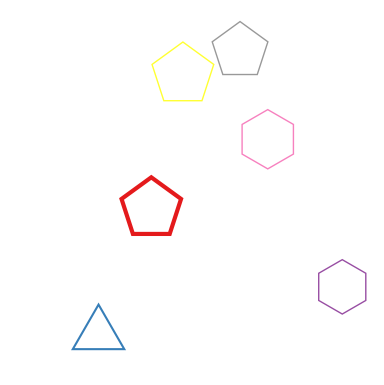[{"shape": "pentagon", "thickness": 3, "radius": 0.41, "center": [0.393, 0.458]}, {"shape": "triangle", "thickness": 1.5, "radius": 0.39, "center": [0.256, 0.132]}, {"shape": "hexagon", "thickness": 1, "radius": 0.35, "center": [0.889, 0.255]}, {"shape": "pentagon", "thickness": 1, "radius": 0.42, "center": [0.475, 0.807]}, {"shape": "hexagon", "thickness": 1, "radius": 0.38, "center": [0.695, 0.638]}, {"shape": "pentagon", "thickness": 1, "radius": 0.38, "center": [0.624, 0.868]}]